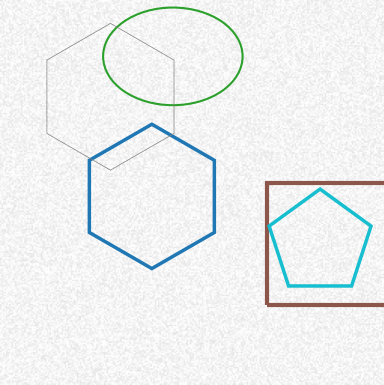[{"shape": "hexagon", "thickness": 2.5, "radius": 0.94, "center": [0.394, 0.49]}, {"shape": "oval", "thickness": 1.5, "radius": 0.91, "center": [0.449, 0.854]}, {"shape": "square", "thickness": 3, "radius": 0.79, "center": [0.853, 0.365]}, {"shape": "hexagon", "thickness": 0.5, "radius": 0.95, "center": [0.287, 0.749]}, {"shape": "pentagon", "thickness": 2.5, "radius": 0.7, "center": [0.831, 0.37]}]